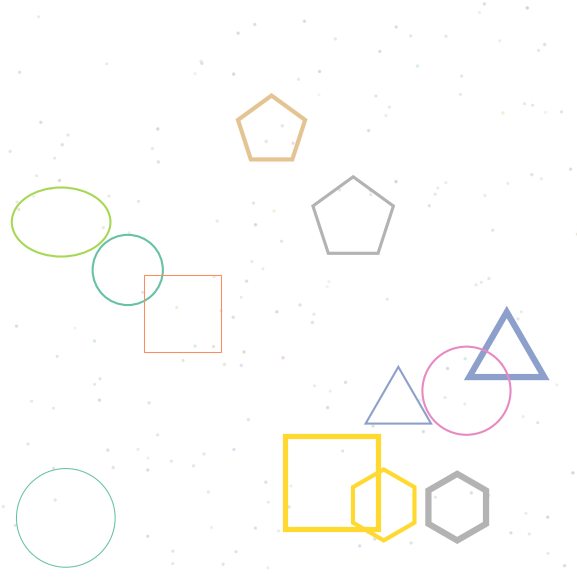[{"shape": "circle", "thickness": 0.5, "radius": 0.43, "center": [0.114, 0.102]}, {"shape": "circle", "thickness": 1, "radius": 0.3, "center": [0.221, 0.532]}, {"shape": "square", "thickness": 0.5, "radius": 0.33, "center": [0.316, 0.457]}, {"shape": "triangle", "thickness": 1, "radius": 0.33, "center": [0.69, 0.298]}, {"shape": "triangle", "thickness": 3, "radius": 0.38, "center": [0.878, 0.384]}, {"shape": "circle", "thickness": 1, "radius": 0.38, "center": [0.808, 0.323]}, {"shape": "oval", "thickness": 1, "radius": 0.43, "center": [0.106, 0.615]}, {"shape": "square", "thickness": 2.5, "radius": 0.4, "center": [0.574, 0.164]}, {"shape": "hexagon", "thickness": 2, "radius": 0.31, "center": [0.664, 0.125]}, {"shape": "pentagon", "thickness": 2, "radius": 0.31, "center": [0.47, 0.773]}, {"shape": "pentagon", "thickness": 1.5, "radius": 0.37, "center": [0.612, 0.62]}, {"shape": "hexagon", "thickness": 3, "radius": 0.29, "center": [0.792, 0.121]}]